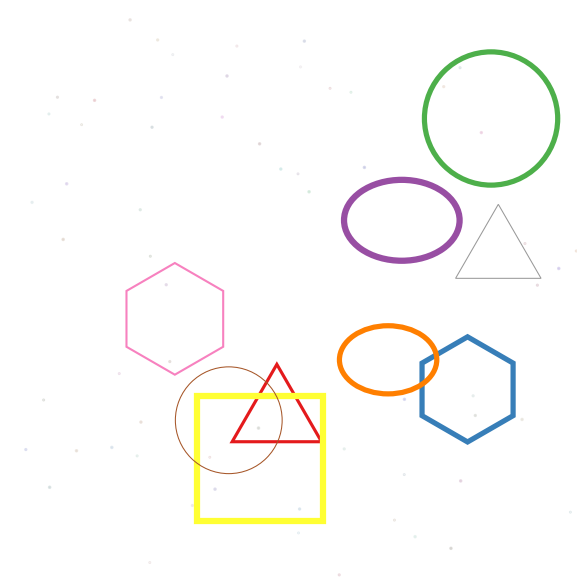[{"shape": "triangle", "thickness": 1.5, "radius": 0.45, "center": [0.479, 0.279]}, {"shape": "hexagon", "thickness": 2.5, "radius": 0.46, "center": [0.81, 0.325]}, {"shape": "circle", "thickness": 2.5, "radius": 0.58, "center": [0.85, 0.794]}, {"shape": "oval", "thickness": 3, "radius": 0.5, "center": [0.696, 0.618]}, {"shape": "oval", "thickness": 2.5, "radius": 0.42, "center": [0.672, 0.376]}, {"shape": "square", "thickness": 3, "radius": 0.54, "center": [0.45, 0.205]}, {"shape": "circle", "thickness": 0.5, "radius": 0.46, "center": [0.396, 0.271]}, {"shape": "hexagon", "thickness": 1, "radius": 0.48, "center": [0.303, 0.447]}, {"shape": "triangle", "thickness": 0.5, "radius": 0.43, "center": [0.863, 0.56]}]